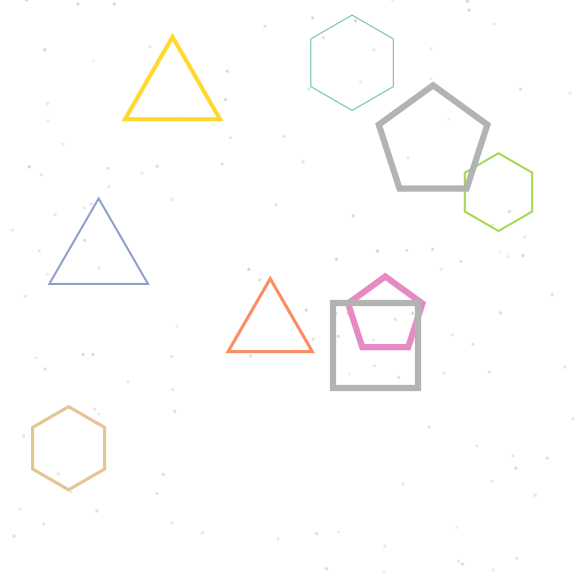[{"shape": "hexagon", "thickness": 0.5, "radius": 0.41, "center": [0.61, 0.89]}, {"shape": "triangle", "thickness": 1.5, "radius": 0.42, "center": [0.468, 0.432]}, {"shape": "triangle", "thickness": 1, "radius": 0.49, "center": [0.171, 0.557]}, {"shape": "pentagon", "thickness": 3, "radius": 0.34, "center": [0.667, 0.453]}, {"shape": "hexagon", "thickness": 1, "radius": 0.34, "center": [0.863, 0.666]}, {"shape": "triangle", "thickness": 2, "radius": 0.48, "center": [0.299, 0.84]}, {"shape": "hexagon", "thickness": 1.5, "radius": 0.36, "center": [0.119, 0.223]}, {"shape": "pentagon", "thickness": 3, "radius": 0.49, "center": [0.75, 0.753]}, {"shape": "square", "thickness": 3, "radius": 0.37, "center": [0.651, 0.4]}]